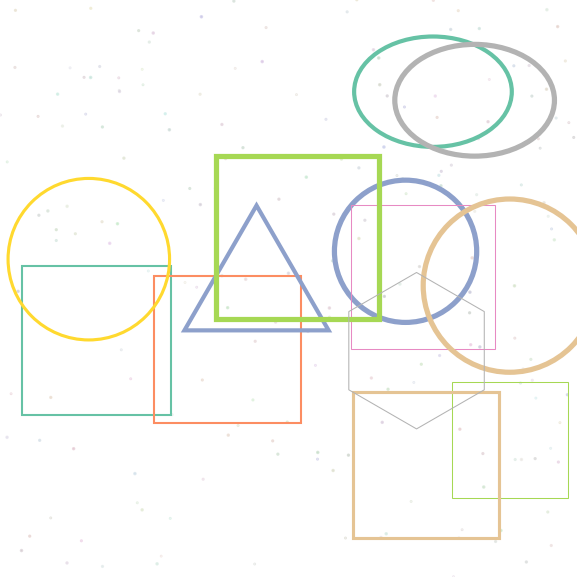[{"shape": "oval", "thickness": 2, "radius": 0.68, "center": [0.75, 0.84]}, {"shape": "square", "thickness": 1, "radius": 0.64, "center": [0.166, 0.41]}, {"shape": "square", "thickness": 1, "radius": 0.63, "center": [0.394, 0.394]}, {"shape": "circle", "thickness": 2.5, "radius": 0.62, "center": [0.702, 0.564]}, {"shape": "triangle", "thickness": 2, "radius": 0.72, "center": [0.444, 0.499]}, {"shape": "square", "thickness": 0.5, "radius": 0.62, "center": [0.733, 0.519]}, {"shape": "square", "thickness": 0.5, "radius": 0.5, "center": [0.883, 0.237]}, {"shape": "square", "thickness": 2.5, "radius": 0.71, "center": [0.515, 0.588]}, {"shape": "circle", "thickness": 1.5, "radius": 0.7, "center": [0.154, 0.55]}, {"shape": "square", "thickness": 1.5, "radius": 0.63, "center": [0.737, 0.194]}, {"shape": "circle", "thickness": 2.5, "radius": 0.75, "center": [0.883, 0.505]}, {"shape": "hexagon", "thickness": 0.5, "radius": 0.68, "center": [0.721, 0.392]}, {"shape": "oval", "thickness": 2.5, "radius": 0.69, "center": [0.822, 0.826]}]